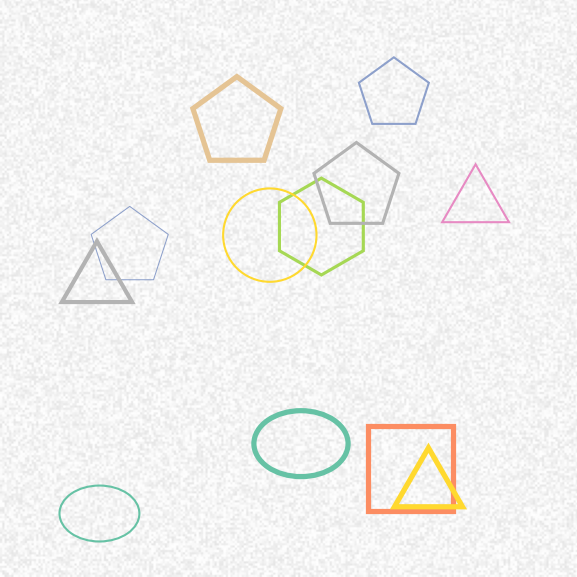[{"shape": "oval", "thickness": 2.5, "radius": 0.41, "center": [0.521, 0.231]}, {"shape": "oval", "thickness": 1, "radius": 0.35, "center": [0.172, 0.11]}, {"shape": "square", "thickness": 2.5, "radius": 0.37, "center": [0.711, 0.188]}, {"shape": "pentagon", "thickness": 0.5, "radius": 0.35, "center": [0.225, 0.572]}, {"shape": "pentagon", "thickness": 1, "radius": 0.32, "center": [0.682, 0.836]}, {"shape": "triangle", "thickness": 1, "radius": 0.33, "center": [0.824, 0.648]}, {"shape": "hexagon", "thickness": 1.5, "radius": 0.42, "center": [0.556, 0.607]}, {"shape": "triangle", "thickness": 2.5, "radius": 0.34, "center": [0.742, 0.156]}, {"shape": "circle", "thickness": 1, "radius": 0.4, "center": [0.467, 0.592]}, {"shape": "pentagon", "thickness": 2.5, "radius": 0.4, "center": [0.41, 0.786]}, {"shape": "triangle", "thickness": 2, "radius": 0.35, "center": [0.168, 0.511]}, {"shape": "pentagon", "thickness": 1.5, "radius": 0.39, "center": [0.617, 0.675]}]